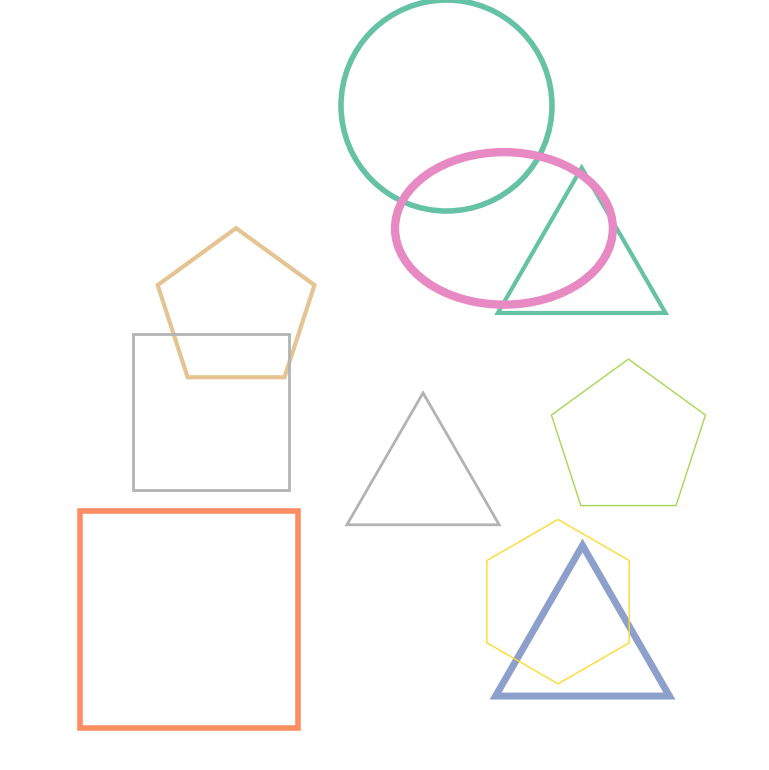[{"shape": "circle", "thickness": 2, "radius": 0.69, "center": [0.58, 0.863]}, {"shape": "triangle", "thickness": 1.5, "radius": 0.63, "center": [0.755, 0.656]}, {"shape": "square", "thickness": 2, "radius": 0.7, "center": [0.246, 0.195]}, {"shape": "triangle", "thickness": 2.5, "radius": 0.65, "center": [0.757, 0.161]}, {"shape": "oval", "thickness": 3, "radius": 0.71, "center": [0.654, 0.703]}, {"shape": "pentagon", "thickness": 0.5, "radius": 0.53, "center": [0.816, 0.428]}, {"shape": "hexagon", "thickness": 0.5, "radius": 0.53, "center": [0.725, 0.219]}, {"shape": "pentagon", "thickness": 1.5, "radius": 0.54, "center": [0.307, 0.597]}, {"shape": "triangle", "thickness": 1, "radius": 0.57, "center": [0.549, 0.376]}, {"shape": "square", "thickness": 1, "radius": 0.51, "center": [0.274, 0.465]}]